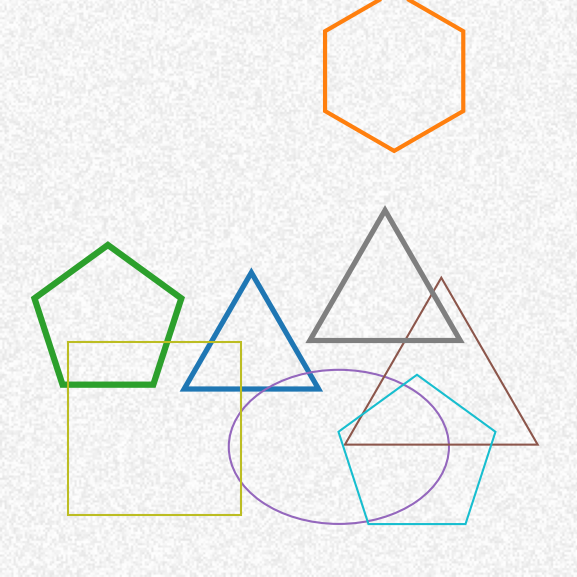[{"shape": "triangle", "thickness": 2.5, "radius": 0.67, "center": [0.435, 0.393]}, {"shape": "hexagon", "thickness": 2, "radius": 0.69, "center": [0.683, 0.876]}, {"shape": "pentagon", "thickness": 3, "radius": 0.67, "center": [0.187, 0.441]}, {"shape": "oval", "thickness": 1, "radius": 0.95, "center": [0.587, 0.225]}, {"shape": "triangle", "thickness": 1, "radius": 0.96, "center": [0.764, 0.326]}, {"shape": "triangle", "thickness": 2.5, "radius": 0.75, "center": [0.667, 0.485]}, {"shape": "square", "thickness": 1, "radius": 0.75, "center": [0.267, 0.257]}, {"shape": "pentagon", "thickness": 1, "radius": 0.71, "center": [0.722, 0.207]}]